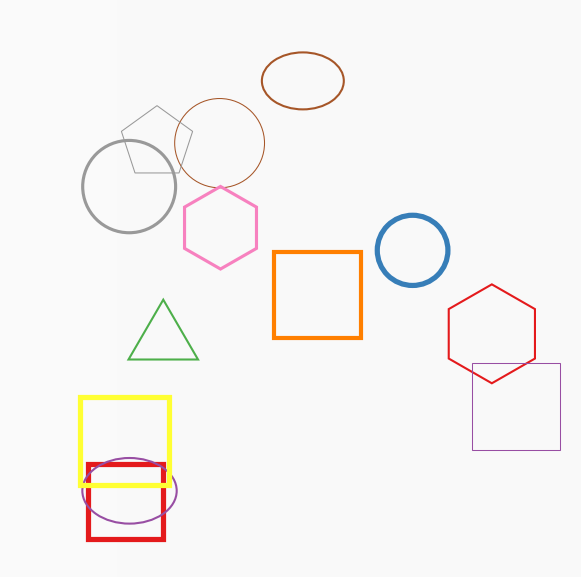[{"shape": "hexagon", "thickness": 1, "radius": 0.43, "center": [0.846, 0.421]}, {"shape": "square", "thickness": 2.5, "radius": 0.32, "center": [0.216, 0.13]}, {"shape": "circle", "thickness": 2.5, "radius": 0.3, "center": [0.71, 0.566]}, {"shape": "triangle", "thickness": 1, "radius": 0.35, "center": [0.281, 0.411]}, {"shape": "square", "thickness": 0.5, "radius": 0.38, "center": [0.888, 0.295]}, {"shape": "oval", "thickness": 1, "radius": 0.41, "center": [0.223, 0.149]}, {"shape": "square", "thickness": 2, "radius": 0.37, "center": [0.546, 0.488]}, {"shape": "square", "thickness": 2.5, "radius": 0.38, "center": [0.214, 0.235]}, {"shape": "oval", "thickness": 1, "radius": 0.35, "center": [0.521, 0.859]}, {"shape": "circle", "thickness": 0.5, "radius": 0.39, "center": [0.378, 0.751]}, {"shape": "hexagon", "thickness": 1.5, "radius": 0.36, "center": [0.379, 0.605]}, {"shape": "pentagon", "thickness": 0.5, "radius": 0.32, "center": [0.27, 0.752]}, {"shape": "circle", "thickness": 1.5, "radius": 0.4, "center": [0.222, 0.676]}]